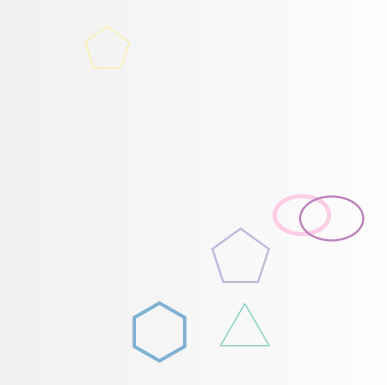[{"shape": "triangle", "thickness": 1, "radius": 0.36, "center": [0.632, 0.138]}, {"shape": "pentagon", "thickness": 1.5, "radius": 0.38, "center": [0.621, 0.33]}, {"shape": "hexagon", "thickness": 2.5, "radius": 0.38, "center": [0.412, 0.138]}, {"shape": "oval", "thickness": 3, "radius": 0.35, "center": [0.779, 0.441]}, {"shape": "oval", "thickness": 1.5, "radius": 0.41, "center": [0.856, 0.433]}, {"shape": "pentagon", "thickness": 0.5, "radius": 0.3, "center": [0.277, 0.872]}]